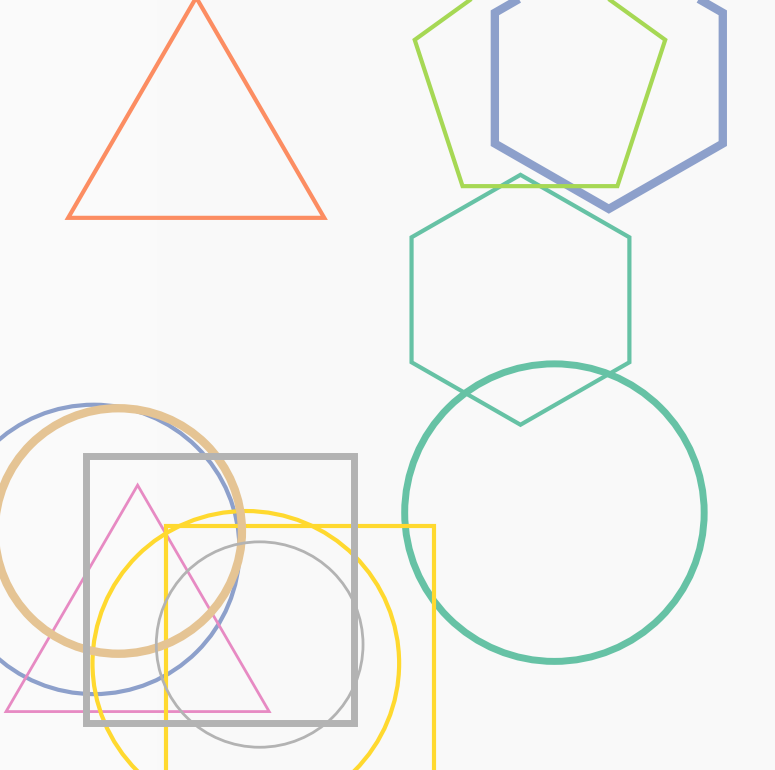[{"shape": "circle", "thickness": 2.5, "radius": 0.97, "center": [0.715, 0.334]}, {"shape": "hexagon", "thickness": 1.5, "radius": 0.81, "center": [0.672, 0.611]}, {"shape": "triangle", "thickness": 1.5, "radius": 0.95, "center": [0.253, 0.812]}, {"shape": "circle", "thickness": 1.5, "radius": 0.94, "center": [0.121, 0.286]}, {"shape": "hexagon", "thickness": 3, "radius": 0.85, "center": [0.786, 0.898]}, {"shape": "triangle", "thickness": 1, "radius": 0.98, "center": [0.178, 0.174]}, {"shape": "pentagon", "thickness": 1.5, "radius": 0.85, "center": [0.697, 0.896]}, {"shape": "square", "thickness": 1.5, "radius": 0.87, "center": [0.387, 0.144]}, {"shape": "circle", "thickness": 1.5, "radius": 0.99, "center": [0.317, 0.139]}, {"shape": "circle", "thickness": 3, "radius": 0.8, "center": [0.153, 0.31]}, {"shape": "circle", "thickness": 1, "radius": 0.67, "center": [0.335, 0.163]}, {"shape": "square", "thickness": 2.5, "radius": 0.86, "center": [0.284, 0.235]}]